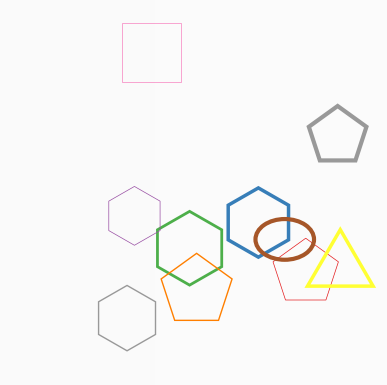[{"shape": "pentagon", "thickness": 0.5, "radius": 0.44, "center": [0.789, 0.293]}, {"shape": "hexagon", "thickness": 2.5, "radius": 0.45, "center": [0.667, 0.422]}, {"shape": "hexagon", "thickness": 2, "radius": 0.48, "center": [0.489, 0.355]}, {"shape": "hexagon", "thickness": 0.5, "radius": 0.38, "center": [0.347, 0.439]}, {"shape": "pentagon", "thickness": 1, "radius": 0.48, "center": [0.507, 0.246]}, {"shape": "triangle", "thickness": 2.5, "radius": 0.49, "center": [0.878, 0.306]}, {"shape": "oval", "thickness": 3, "radius": 0.38, "center": [0.735, 0.378]}, {"shape": "square", "thickness": 0.5, "radius": 0.38, "center": [0.39, 0.863]}, {"shape": "pentagon", "thickness": 3, "radius": 0.39, "center": [0.871, 0.647]}, {"shape": "hexagon", "thickness": 1, "radius": 0.42, "center": [0.328, 0.174]}]